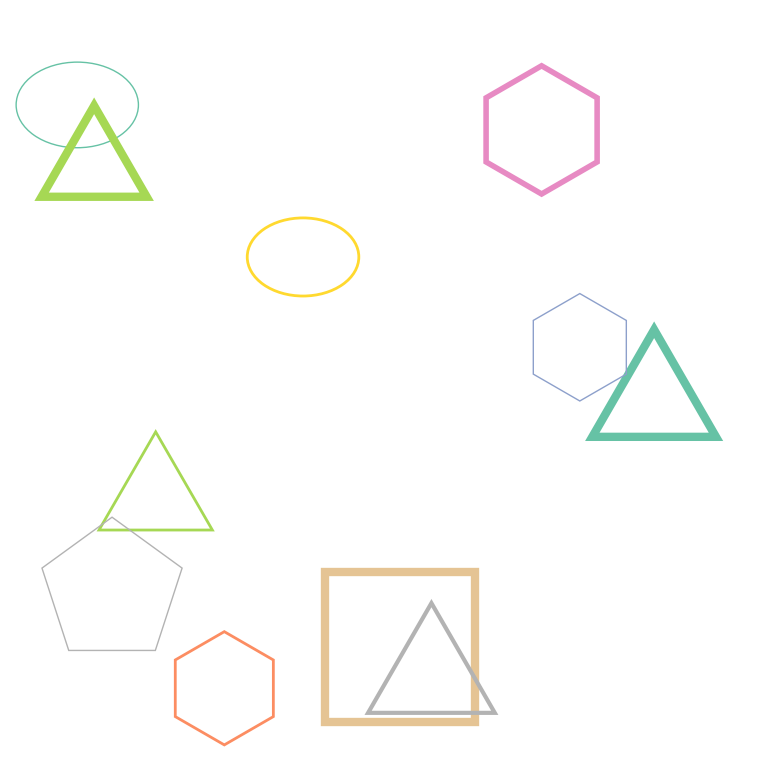[{"shape": "triangle", "thickness": 3, "radius": 0.46, "center": [0.85, 0.479]}, {"shape": "oval", "thickness": 0.5, "radius": 0.4, "center": [0.1, 0.864]}, {"shape": "hexagon", "thickness": 1, "radius": 0.37, "center": [0.291, 0.106]}, {"shape": "hexagon", "thickness": 0.5, "radius": 0.35, "center": [0.753, 0.549]}, {"shape": "hexagon", "thickness": 2, "radius": 0.42, "center": [0.703, 0.831]}, {"shape": "triangle", "thickness": 1, "radius": 0.43, "center": [0.202, 0.354]}, {"shape": "triangle", "thickness": 3, "radius": 0.39, "center": [0.122, 0.784]}, {"shape": "oval", "thickness": 1, "radius": 0.36, "center": [0.394, 0.666]}, {"shape": "square", "thickness": 3, "radius": 0.49, "center": [0.519, 0.159]}, {"shape": "pentagon", "thickness": 0.5, "radius": 0.48, "center": [0.146, 0.233]}, {"shape": "triangle", "thickness": 1.5, "radius": 0.47, "center": [0.56, 0.122]}]